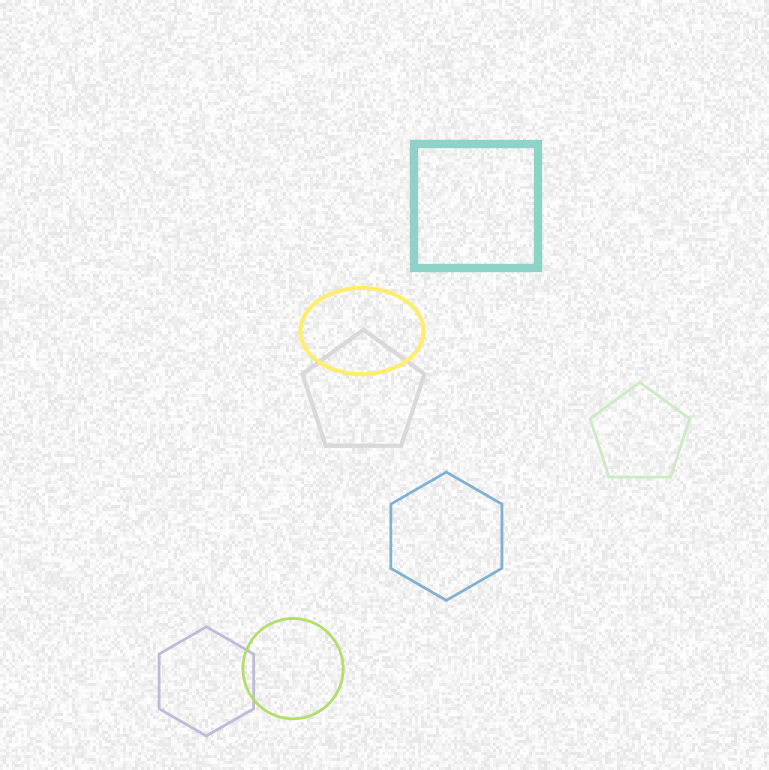[{"shape": "square", "thickness": 3, "radius": 0.4, "center": [0.618, 0.732]}, {"shape": "hexagon", "thickness": 1, "radius": 0.35, "center": [0.268, 0.115]}, {"shape": "hexagon", "thickness": 1, "radius": 0.42, "center": [0.58, 0.304]}, {"shape": "circle", "thickness": 1, "radius": 0.33, "center": [0.381, 0.132]}, {"shape": "pentagon", "thickness": 1.5, "radius": 0.42, "center": [0.472, 0.488]}, {"shape": "pentagon", "thickness": 1, "radius": 0.34, "center": [0.831, 0.435]}, {"shape": "oval", "thickness": 1.5, "radius": 0.4, "center": [0.47, 0.57]}]